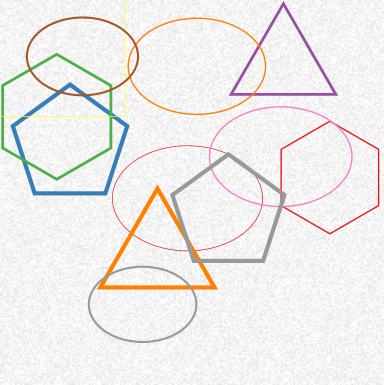[{"shape": "oval", "thickness": 0.5, "radius": 0.98, "center": [0.487, 0.485]}, {"shape": "hexagon", "thickness": 1, "radius": 0.73, "center": [0.857, 0.539]}, {"shape": "pentagon", "thickness": 3, "radius": 0.78, "center": [0.182, 0.624]}, {"shape": "hexagon", "thickness": 2, "radius": 0.81, "center": [0.147, 0.697]}, {"shape": "triangle", "thickness": 2, "radius": 0.78, "center": [0.736, 0.833]}, {"shape": "triangle", "thickness": 3, "radius": 0.86, "center": [0.409, 0.339]}, {"shape": "oval", "thickness": 1, "radius": 0.89, "center": [0.512, 0.828]}, {"shape": "square", "thickness": 0.5, "radius": 0.97, "center": [0.129, 0.892]}, {"shape": "oval", "thickness": 1.5, "radius": 0.72, "center": [0.214, 0.853]}, {"shape": "oval", "thickness": 1, "radius": 0.93, "center": [0.729, 0.593]}, {"shape": "oval", "thickness": 1.5, "radius": 0.7, "center": [0.37, 0.209]}, {"shape": "pentagon", "thickness": 3, "radius": 0.77, "center": [0.593, 0.446]}]